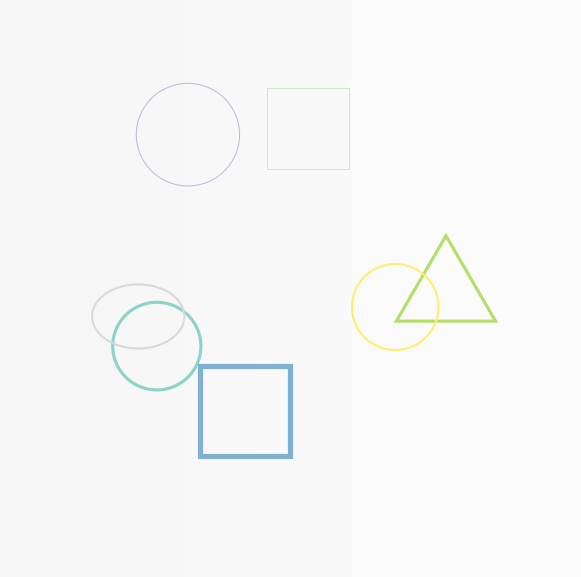[{"shape": "circle", "thickness": 1.5, "radius": 0.38, "center": [0.27, 0.4]}, {"shape": "circle", "thickness": 0.5, "radius": 0.44, "center": [0.323, 0.766]}, {"shape": "square", "thickness": 2.5, "radius": 0.39, "center": [0.422, 0.288]}, {"shape": "triangle", "thickness": 1.5, "radius": 0.49, "center": [0.767, 0.492]}, {"shape": "oval", "thickness": 1, "radius": 0.4, "center": [0.238, 0.451]}, {"shape": "square", "thickness": 0.5, "radius": 0.35, "center": [0.53, 0.777]}, {"shape": "circle", "thickness": 1, "radius": 0.37, "center": [0.68, 0.468]}]